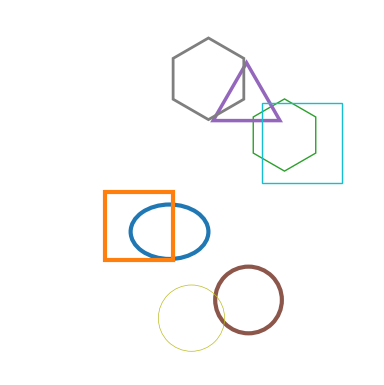[{"shape": "oval", "thickness": 3, "radius": 0.51, "center": [0.44, 0.398]}, {"shape": "square", "thickness": 3, "radius": 0.44, "center": [0.36, 0.413]}, {"shape": "hexagon", "thickness": 1, "radius": 0.47, "center": [0.739, 0.649]}, {"shape": "triangle", "thickness": 2.5, "radius": 0.5, "center": [0.64, 0.737]}, {"shape": "circle", "thickness": 3, "radius": 0.43, "center": [0.646, 0.221]}, {"shape": "hexagon", "thickness": 2, "radius": 0.53, "center": [0.541, 0.795]}, {"shape": "circle", "thickness": 0.5, "radius": 0.43, "center": [0.497, 0.174]}, {"shape": "square", "thickness": 1, "radius": 0.52, "center": [0.784, 0.628]}]